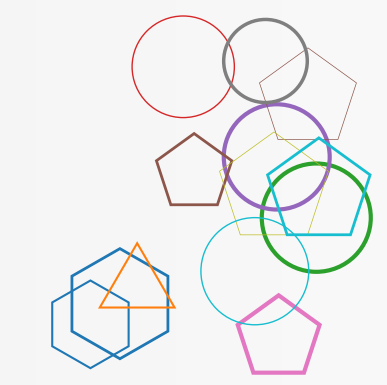[{"shape": "hexagon", "thickness": 1.5, "radius": 0.57, "center": [0.233, 0.158]}, {"shape": "hexagon", "thickness": 2, "radius": 0.72, "center": [0.309, 0.211]}, {"shape": "triangle", "thickness": 1.5, "radius": 0.56, "center": [0.354, 0.257]}, {"shape": "circle", "thickness": 3, "radius": 0.7, "center": [0.816, 0.435]}, {"shape": "circle", "thickness": 1, "radius": 0.66, "center": [0.473, 0.827]}, {"shape": "circle", "thickness": 3, "radius": 0.68, "center": [0.714, 0.592]}, {"shape": "pentagon", "thickness": 2, "radius": 0.51, "center": [0.501, 0.551]}, {"shape": "pentagon", "thickness": 0.5, "radius": 0.66, "center": [0.795, 0.744]}, {"shape": "pentagon", "thickness": 3, "radius": 0.56, "center": [0.719, 0.122]}, {"shape": "circle", "thickness": 2.5, "radius": 0.54, "center": [0.685, 0.842]}, {"shape": "pentagon", "thickness": 0.5, "radius": 0.74, "center": [0.707, 0.51]}, {"shape": "circle", "thickness": 1, "radius": 0.7, "center": [0.658, 0.296]}, {"shape": "pentagon", "thickness": 2, "radius": 0.7, "center": [0.823, 0.503]}]